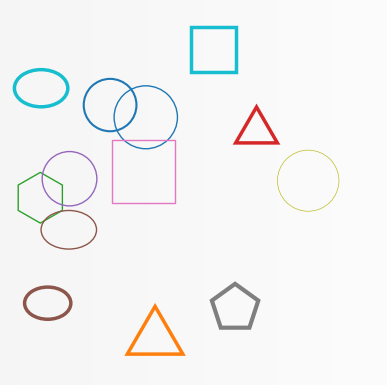[{"shape": "circle", "thickness": 1.5, "radius": 0.34, "center": [0.284, 0.727]}, {"shape": "circle", "thickness": 1, "radius": 0.41, "center": [0.376, 0.695]}, {"shape": "triangle", "thickness": 2.5, "radius": 0.41, "center": [0.4, 0.122]}, {"shape": "hexagon", "thickness": 1, "radius": 0.33, "center": [0.104, 0.486]}, {"shape": "triangle", "thickness": 2.5, "radius": 0.31, "center": [0.662, 0.66]}, {"shape": "circle", "thickness": 1, "radius": 0.35, "center": [0.179, 0.536]}, {"shape": "oval", "thickness": 2.5, "radius": 0.3, "center": [0.123, 0.213]}, {"shape": "oval", "thickness": 1, "radius": 0.36, "center": [0.178, 0.403]}, {"shape": "square", "thickness": 1, "radius": 0.41, "center": [0.371, 0.554]}, {"shape": "pentagon", "thickness": 3, "radius": 0.31, "center": [0.607, 0.2]}, {"shape": "circle", "thickness": 0.5, "radius": 0.4, "center": [0.795, 0.531]}, {"shape": "square", "thickness": 2.5, "radius": 0.29, "center": [0.55, 0.871]}, {"shape": "oval", "thickness": 2.5, "radius": 0.34, "center": [0.106, 0.771]}]